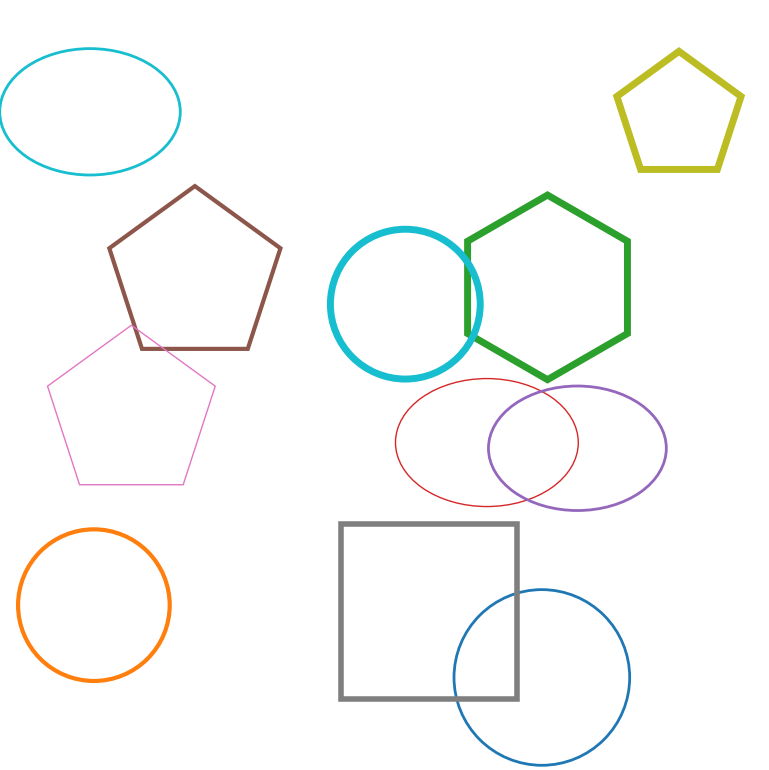[{"shape": "circle", "thickness": 1, "radius": 0.57, "center": [0.704, 0.12]}, {"shape": "circle", "thickness": 1.5, "radius": 0.49, "center": [0.122, 0.214]}, {"shape": "hexagon", "thickness": 2.5, "radius": 0.6, "center": [0.711, 0.627]}, {"shape": "oval", "thickness": 0.5, "radius": 0.59, "center": [0.632, 0.425]}, {"shape": "oval", "thickness": 1, "radius": 0.58, "center": [0.75, 0.418]}, {"shape": "pentagon", "thickness": 1.5, "radius": 0.58, "center": [0.253, 0.641]}, {"shape": "pentagon", "thickness": 0.5, "radius": 0.57, "center": [0.171, 0.463]}, {"shape": "square", "thickness": 2, "radius": 0.57, "center": [0.557, 0.206]}, {"shape": "pentagon", "thickness": 2.5, "radius": 0.42, "center": [0.882, 0.849]}, {"shape": "circle", "thickness": 2.5, "radius": 0.49, "center": [0.526, 0.605]}, {"shape": "oval", "thickness": 1, "radius": 0.59, "center": [0.117, 0.855]}]